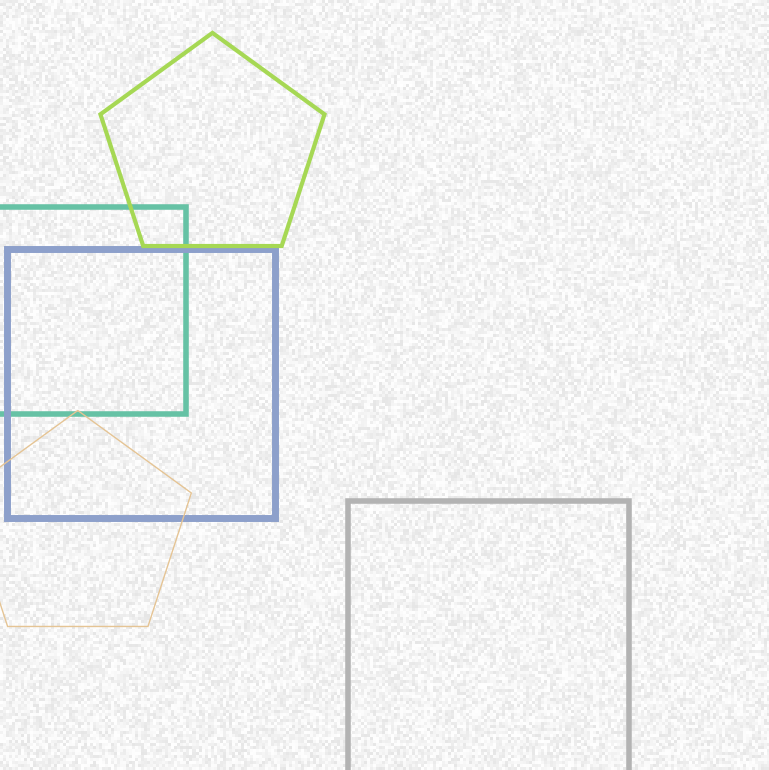[{"shape": "square", "thickness": 2, "radius": 0.67, "center": [0.108, 0.597]}, {"shape": "square", "thickness": 2.5, "radius": 0.87, "center": [0.183, 0.502]}, {"shape": "pentagon", "thickness": 1.5, "radius": 0.76, "center": [0.276, 0.804]}, {"shape": "pentagon", "thickness": 0.5, "radius": 0.78, "center": [0.101, 0.312]}, {"shape": "square", "thickness": 2, "radius": 0.91, "center": [0.634, 0.167]}]